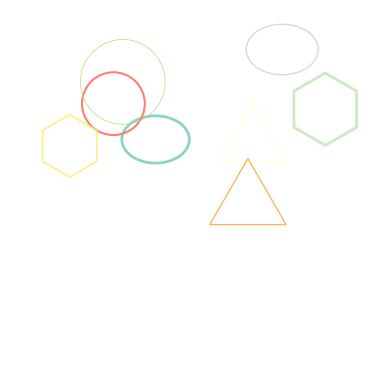[{"shape": "oval", "thickness": 2, "radius": 0.44, "center": [0.404, 0.638]}, {"shape": "triangle", "thickness": 0.5, "radius": 0.51, "center": [0.659, 0.63]}, {"shape": "circle", "thickness": 1.5, "radius": 0.41, "center": [0.295, 0.731]}, {"shape": "triangle", "thickness": 1, "radius": 0.57, "center": [0.644, 0.474]}, {"shape": "circle", "thickness": 0.5, "radius": 0.55, "center": [0.319, 0.787]}, {"shape": "oval", "thickness": 1, "radius": 0.47, "center": [0.733, 0.871]}, {"shape": "hexagon", "thickness": 2, "radius": 0.47, "center": [0.845, 0.716]}, {"shape": "hexagon", "thickness": 1, "radius": 0.41, "center": [0.181, 0.621]}]